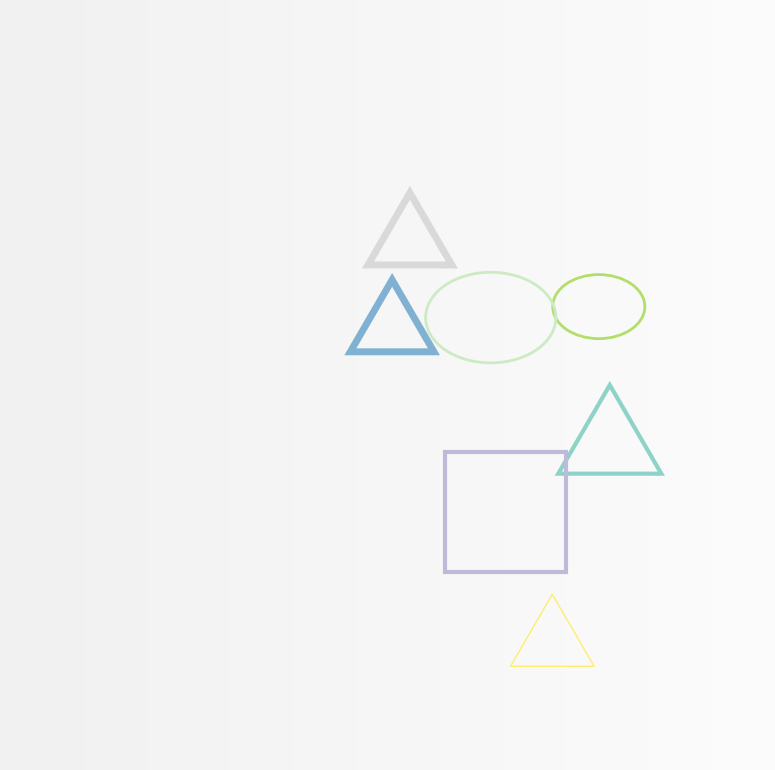[{"shape": "triangle", "thickness": 1.5, "radius": 0.38, "center": [0.787, 0.423]}, {"shape": "square", "thickness": 1.5, "radius": 0.39, "center": [0.652, 0.335]}, {"shape": "triangle", "thickness": 2.5, "radius": 0.31, "center": [0.506, 0.574]}, {"shape": "oval", "thickness": 1, "radius": 0.3, "center": [0.773, 0.602]}, {"shape": "triangle", "thickness": 2.5, "radius": 0.31, "center": [0.529, 0.687]}, {"shape": "oval", "thickness": 1, "radius": 0.42, "center": [0.633, 0.588]}, {"shape": "triangle", "thickness": 0.5, "radius": 0.31, "center": [0.713, 0.166]}]